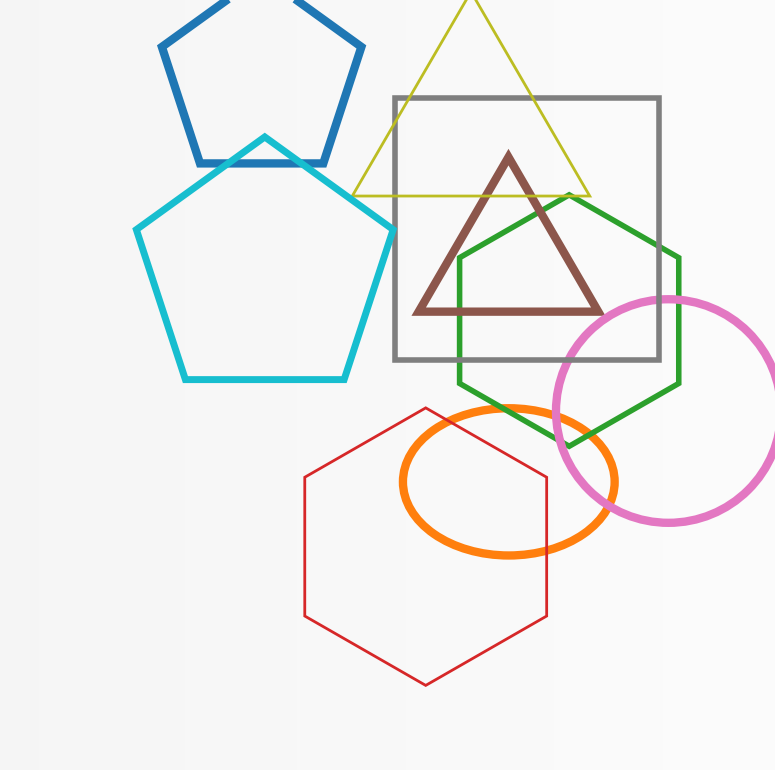[{"shape": "pentagon", "thickness": 3, "radius": 0.68, "center": [0.338, 0.897]}, {"shape": "oval", "thickness": 3, "radius": 0.68, "center": [0.657, 0.374]}, {"shape": "hexagon", "thickness": 2, "radius": 0.82, "center": [0.734, 0.584]}, {"shape": "hexagon", "thickness": 1, "radius": 0.9, "center": [0.549, 0.29]}, {"shape": "triangle", "thickness": 3, "radius": 0.67, "center": [0.656, 0.662]}, {"shape": "circle", "thickness": 3, "radius": 0.73, "center": [0.863, 0.466]}, {"shape": "square", "thickness": 2, "radius": 0.85, "center": [0.68, 0.703]}, {"shape": "triangle", "thickness": 1, "radius": 0.88, "center": [0.608, 0.834]}, {"shape": "pentagon", "thickness": 2.5, "radius": 0.87, "center": [0.342, 0.648]}]